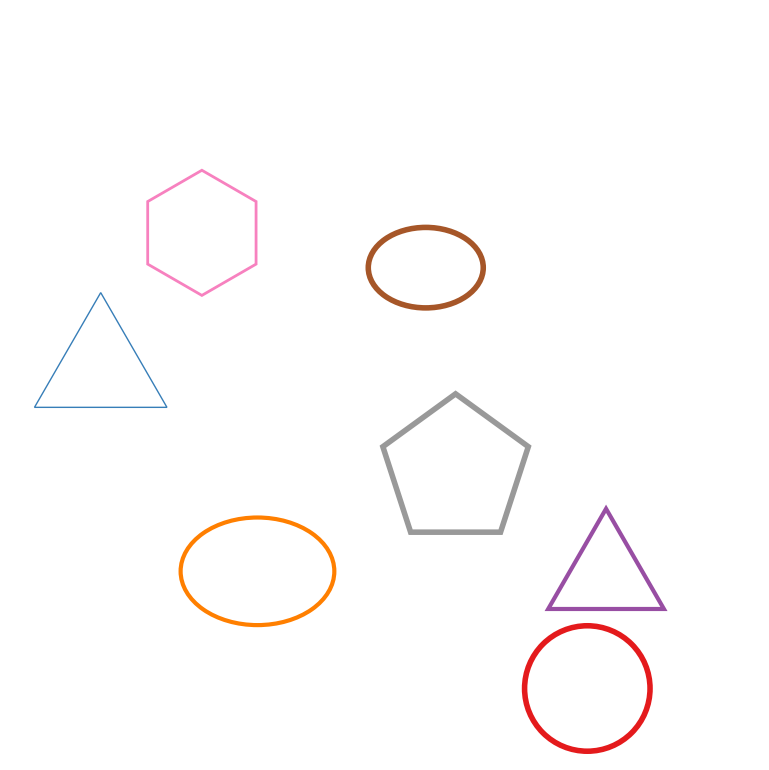[{"shape": "circle", "thickness": 2, "radius": 0.41, "center": [0.763, 0.106]}, {"shape": "triangle", "thickness": 0.5, "radius": 0.5, "center": [0.131, 0.521]}, {"shape": "triangle", "thickness": 1.5, "radius": 0.43, "center": [0.787, 0.252]}, {"shape": "oval", "thickness": 1.5, "radius": 0.5, "center": [0.334, 0.258]}, {"shape": "oval", "thickness": 2, "radius": 0.37, "center": [0.553, 0.652]}, {"shape": "hexagon", "thickness": 1, "radius": 0.41, "center": [0.262, 0.698]}, {"shape": "pentagon", "thickness": 2, "radius": 0.5, "center": [0.592, 0.389]}]